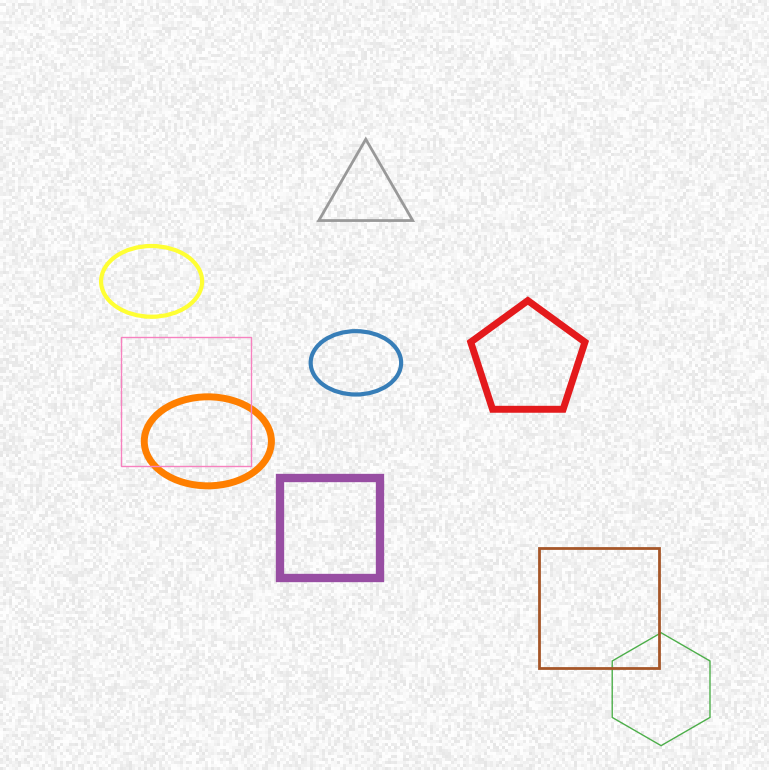[{"shape": "pentagon", "thickness": 2.5, "radius": 0.39, "center": [0.686, 0.532]}, {"shape": "oval", "thickness": 1.5, "radius": 0.29, "center": [0.462, 0.529]}, {"shape": "hexagon", "thickness": 0.5, "radius": 0.37, "center": [0.859, 0.105]}, {"shape": "square", "thickness": 3, "radius": 0.32, "center": [0.429, 0.314]}, {"shape": "oval", "thickness": 2.5, "radius": 0.41, "center": [0.27, 0.427]}, {"shape": "oval", "thickness": 1.5, "radius": 0.33, "center": [0.197, 0.635]}, {"shape": "square", "thickness": 1, "radius": 0.39, "center": [0.778, 0.211]}, {"shape": "square", "thickness": 0.5, "radius": 0.42, "center": [0.241, 0.478]}, {"shape": "triangle", "thickness": 1, "radius": 0.35, "center": [0.475, 0.749]}]